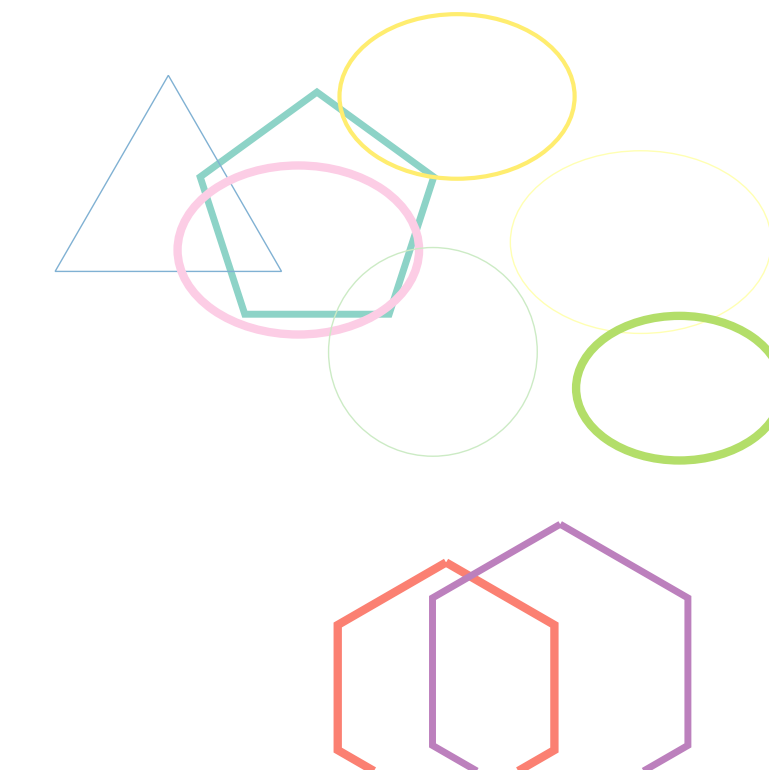[{"shape": "pentagon", "thickness": 2.5, "radius": 0.8, "center": [0.412, 0.721]}, {"shape": "oval", "thickness": 0.5, "radius": 0.85, "center": [0.832, 0.686]}, {"shape": "hexagon", "thickness": 3, "radius": 0.81, "center": [0.579, 0.107]}, {"shape": "triangle", "thickness": 0.5, "radius": 0.85, "center": [0.219, 0.732]}, {"shape": "oval", "thickness": 3, "radius": 0.67, "center": [0.882, 0.496]}, {"shape": "oval", "thickness": 3, "radius": 0.78, "center": [0.387, 0.675]}, {"shape": "hexagon", "thickness": 2.5, "radius": 0.96, "center": [0.728, 0.128]}, {"shape": "circle", "thickness": 0.5, "radius": 0.68, "center": [0.562, 0.543]}, {"shape": "oval", "thickness": 1.5, "radius": 0.76, "center": [0.594, 0.875]}]